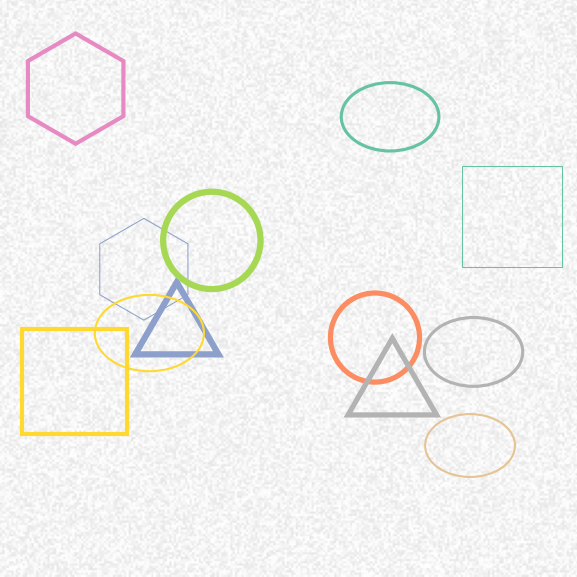[{"shape": "oval", "thickness": 1.5, "radius": 0.42, "center": [0.675, 0.797]}, {"shape": "square", "thickness": 0.5, "radius": 0.44, "center": [0.886, 0.624]}, {"shape": "circle", "thickness": 2.5, "radius": 0.39, "center": [0.649, 0.415]}, {"shape": "triangle", "thickness": 3, "radius": 0.42, "center": [0.306, 0.427]}, {"shape": "hexagon", "thickness": 0.5, "radius": 0.44, "center": [0.249, 0.533]}, {"shape": "hexagon", "thickness": 2, "radius": 0.48, "center": [0.131, 0.846]}, {"shape": "circle", "thickness": 3, "radius": 0.42, "center": [0.367, 0.583]}, {"shape": "square", "thickness": 2, "radius": 0.46, "center": [0.129, 0.339]}, {"shape": "oval", "thickness": 1, "radius": 0.47, "center": [0.259, 0.422]}, {"shape": "oval", "thickness": 1, "radius": 0.39, "center": [0.814, 0.228]}, {"shape": "triangle", "thickness": 2.5, "radius": 0.44, "center": [0.679, 0.325]}, {"shape": "oval", "thickness": 1.5, "radius": 0.43, "center": [0.82, 0.39]}]